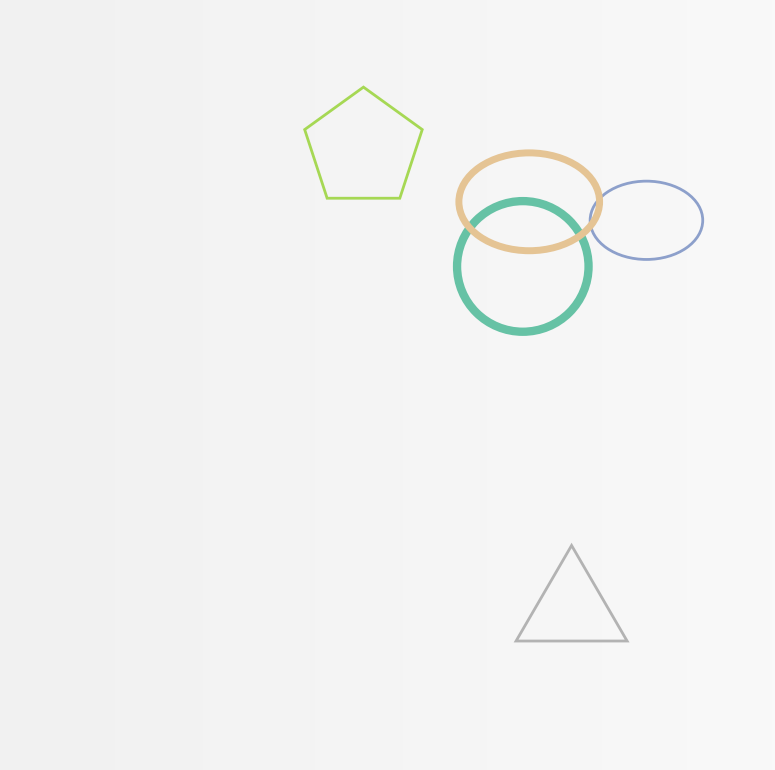[{"shape": "circle", "thickness": 3, "radius": 0.42, "center": [0.675, 0.654]}, {"shape": "oval", "thickness": 1, "radius": 0.36, "center": [0.834, 0.714]}, {"shape": "pentagon", "thickness": 1, "radius": 0.4, "center": [0.469, 0.807]}, {"shape": "oval", "thickness": 2.5, "radius": 0.45, "center": [0.683, 0.738]}, {"shape": "triangle", "thickness": 1, "radius": 0.41, "center": [0.738, 0.209]}]